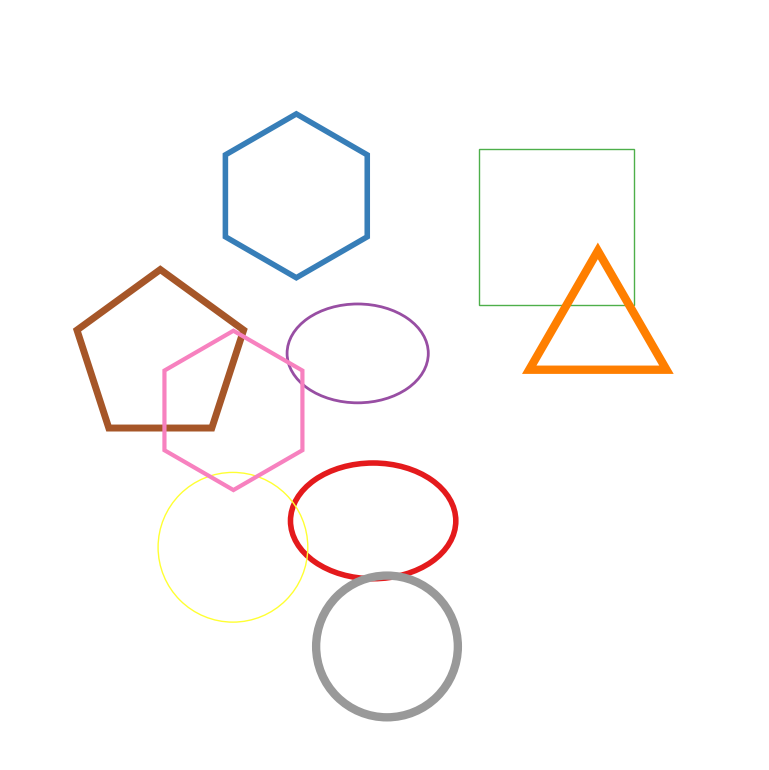[{"shape": "oval", "thickness": 2, "radius": 0.54, "center": [0.485, 0.324]}, {"shape": "hexagon", "thickness": 2, "radius": 0.53, "center": [0.385, 0.746]}, {"shape": "square", "thickness": 0.5, "radius": 0.5, "center": [0.723, 0.705]}, {"shape": "oval", "thickness": 1, "radius": 0.46, "center": [0.465, 0.541]}, {"shape": "triangle", "thickness": 3, "radius": 0.51, "center": [0.776, 0.571]}, {"shape": "circle", "thickness": 0.5, "radius": 0.49, "center": [0.303, 0.289]}, {"shape": "pentagon", "thickness": 2.5, "radius": 0.57, "center": [0.208, 0.536]}, {"shape": "hexagon", "thickness": 1.5, "radius": 0.52, "center": [0.303, 0.467]}, {"shape": "circle", "thickness": 3, "radius": 0.46, "center": [0.503, 0.16]}]